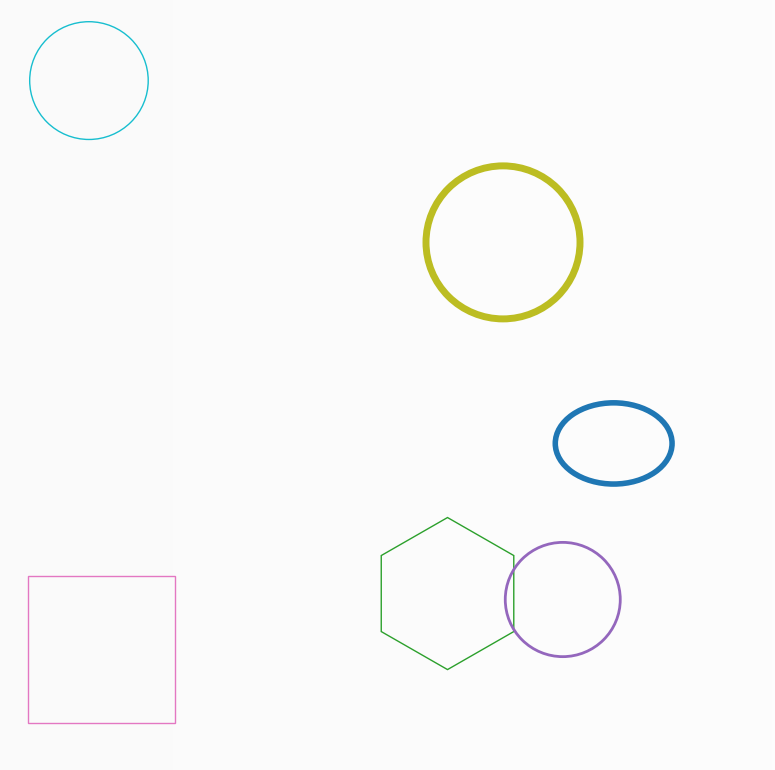[{"shape": "oval", "thickness": 2, "radius": 0.38, "center": [0.792, 0.424]}, {"shape": "hexagon", "thickness": 0.5, "radius": 0.49, "center": [0.577, 0.229]}, {"shape": "circle", "thickness": 1, "radius": 0.37, "center": [0.726, 0.221]}, {"shape": "square", "thickness": 0.5, "radius": 0.47, "center": [0.131, 0.156]}, {"shape": "circle", "thickness": 2.5, "radius": 0.5, "center": [0.649, 0.685]}, {"shape": "circle", "thickness": 0.5, "radius": 0.38, "center": [0.115, 0.895]}]